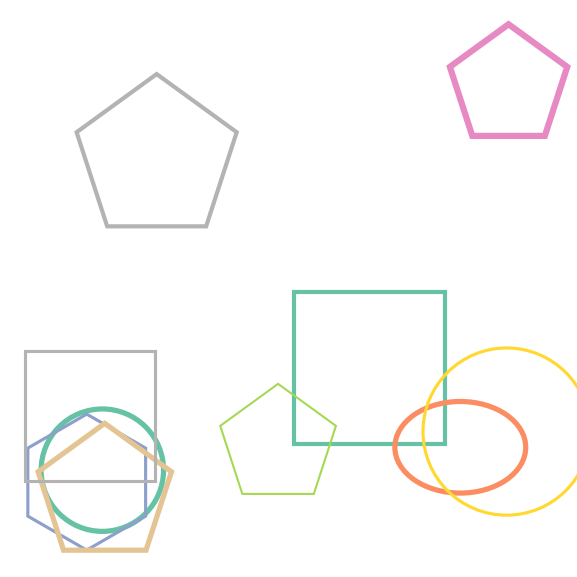[{"shape": "circle", "thickness": 2.5, "radius": 0.53, "center": [0.177, 0.185]}, {"shape": "square", "thickness": 2, "radius": 0.66, "center": [0.64, 0.362]}, {"shape": "oval", "thickness": 2.5, "radius": 0.57, "center": [0.797, 0.225]}, {"shape": "hexagon", "thickness": 1.5, "radius": 0.59, "center": [0.15, 0.164]}, {"shape": "pentagon", "thickness": 3, "radius": 0.53, "center": [0.881, 0.85]}, {"shape": "pentagon", "thickness": 1, "radius": 0.53, "center": [0.482, 0.229]}, {"shape": "circle", "thickness": 1.5, "radius": 0.72, "center": [0.877, 0.252]}, {"shape": "pentagon", "thickness": 2.5, "radius": 0.61, "center": [0.181, 0.145]}, {"shape": "pentagon", "thickness": 2, "radius": 0.73, "center": [0.271, 0.725]}, {"shape": "square", "thickness": 1.5, "radius": 0.56, "center": [0.155, 0.279]}]